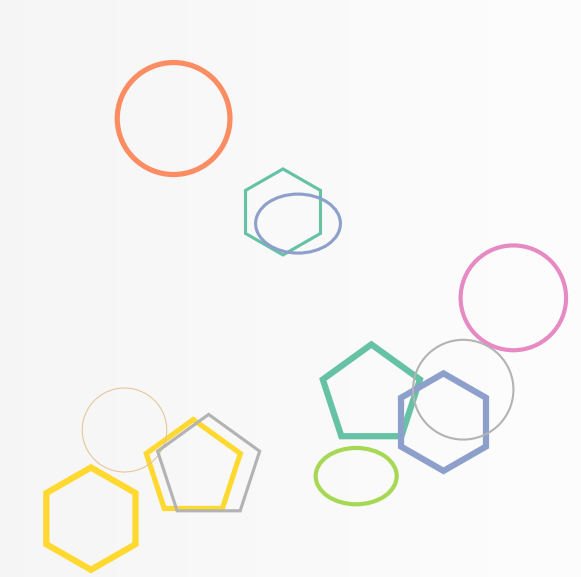[{"shape": "pentagon", "thickness": 3, "radius": 0.44, "center": [0.639, 0.315]}, {"shape": "hexagon", "thickness": 1.5, "radius": 0.37, "center": [0.487, 0.632]}, {"shape": "circle", "thickness": 2.5, "radius": 0.48, "center": [0.299, 0.794]}, {"shape": "oval", "thickness": 1.5, "radius": 0.36, "center": [0.513, 0.612]}, {"shape": "hexagon", "thickness": 3, "radius": 0.42, "center": [0.763, 0.268]}, {"shape": "circle", "thickness": 2, "radius": 0.45, "center": [0.883, 0.483]}, {"shape": "oval", "thickness": 2, "radius": 0.35, "center": [0.613, 0.175]}, {"shape": "pentagon", "thickness": 2.5, "radius": 0.43, "center": [0.333, 0.188]}, {"shape": "hexagon", "thickness": 3, "radius": 0.44, "center": [0.156, 0.101]}, {"shape": "circle", "thickness": 0.5, "radius": 0.36, "center": [0.214, 0.255]}, {"shape": "circle", "thickness": 1, "radius": 0.43, "center": [0.797, 0.324]}, {"shape": "pentagon", "thickness": 1.5, "radius": 0.46, "center": [0.359, 0.189]}]